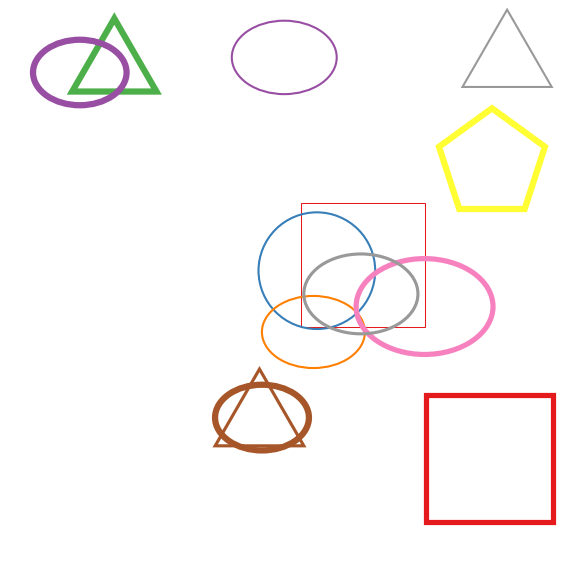[{"shape": "square", "thickness": 2.5, "radius": 0.55, "center": [0.848, 0.205]}, {"shape": "square", "thickness": 0.5, "radius": 0.54, "center": [0.629, 0.541]}, {"shape": "circle", "thickness": 1, "radius": 0.51, "center": [0.549, 0.53]}, {"shape": "triangle", "thickness": 3, "radius": 0.42, "center": [0.198, 0.883]}, {"shape": "oval", "thickness": 1, "radius": 0.45, "center": [0.492, 0.9]}, {"shape": "oval", "thickness": 3, "radius": 0.41, "center": [0.138, 0.874]}, {"shape": "oval", "thickness": 1, "radius": 0.45, "center": [0.543, 0.424]}, {"shape": "pentagon", "thickness": 3, "radius": 0.48, "center": [0.852, 0.715]}, {"shape": "oval", "thickness": 3, "radius": 0.41, "center": [0.454, 0.276]}, {"shape": "triangle", "thickness": 1.5, "radius": 0.44, "center": [0.449, 0.271]}, {"shape": "oval", "thickness": 2.5, "radius": 0.59, "center": [0.735, 0.468]}, {"shape": "oval", "thickness": 1.5, "radius": 0.49, "center": [0.625, 0.49]}, {"shape": "triangle", "thickness": 1, "radius": 0.45, "center": [0.878, 0.893]}]